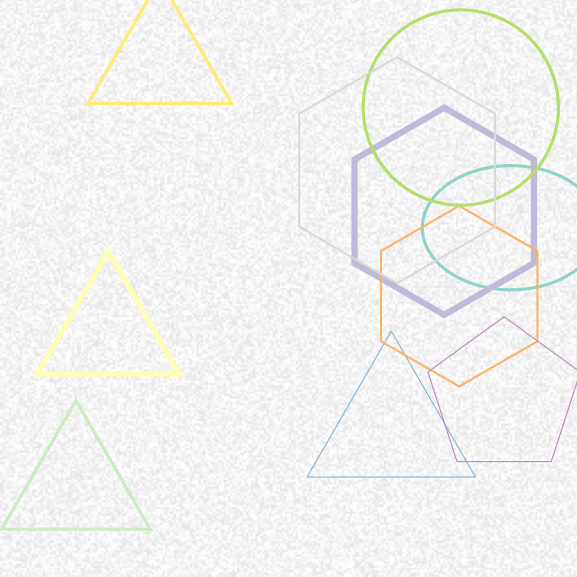[{"shape": "oval", "thickness": 1.5, "radius": 0.77, "center": [0.885, 0.605]}, {"shape": "triangle", "thickness": 2.5, "radius": 0.71, "center": [0.188, 0.423]}, {"shape": "hexagon", "thickness": 3, "radius": 0.9, "center": [0.769, 0.633]}, {"shape": "triangle", "thickness": 0.5, "radius": 0.84, "center": [0.677, 0.257]}, {"shape": "hexagon", "thickness": 1, "radius": 0.78, "center": [0.795, 0.486]}, {"shape": "circle", "thickness": 1.5, "radius": 0.85, "center": [0.798, 0.813]}, {"shape": "hexagon", "thickness": 1, "radius": 0.98, "center": [0.688, 0.704]}, {"shape": "pentagon", "thickness": 0.5, "radius": 0.69, "center": [0.873, 0.312]}, {"shape": "triangle", "thickness": 1.5, "radius": 0.74, "center": [0.132, 0.157]}, {"shape": "triangle", "thickness": 1.5, "radius": 0.72, "center": [0.277, 0.892]}]